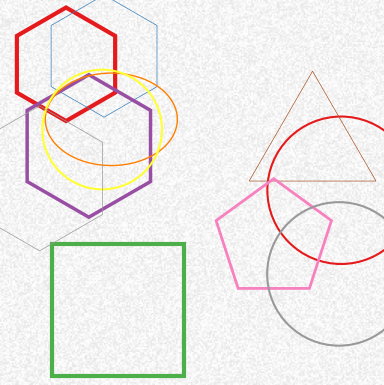[{"shape": "hexagon", "thickness": 3, "radius": 0.74, "center": [0.171, 0.833]}, {"shape": "circle", "thickness": 1.5, "radius": 0.96, "center": [0.886, 0.506]}, {"shape": "hexagon", "thickness": 0.5, "radius": 0.79, "center": [0.27, 0.854]}, {"shape": "square", "thickness": 3, "radius": 0.86, "center": [0.307, 0.194]}, {"shape": "hexagon", "thickness": 2.5, "radius": 0.92, "center": [0.231, 0.621]}, {"shape": "oval", "thickness": 1, "radius": 0.86, "center": [0.289, 0.69]}, {"shape": "circle", "thickness": 1.5, "radius": 0.78, "center": [0.265, 0.664]}, {"shape": "triangle", "thickness": 0.5, "radius": 0.95, "center": [0.812, 0.625]}, {"shape": "pentagon", "thickness": 2, "radius": 0.79, "center": [0.711, 0.378]}, {"shape": "hexagon", "thickness": 0.5, "radius": 0.94, "center": [0.103, 0.537]}, {"shape": "circle", "thickness": 1.5, "radius": 0.93, "center": [0.88, 0.289]}]